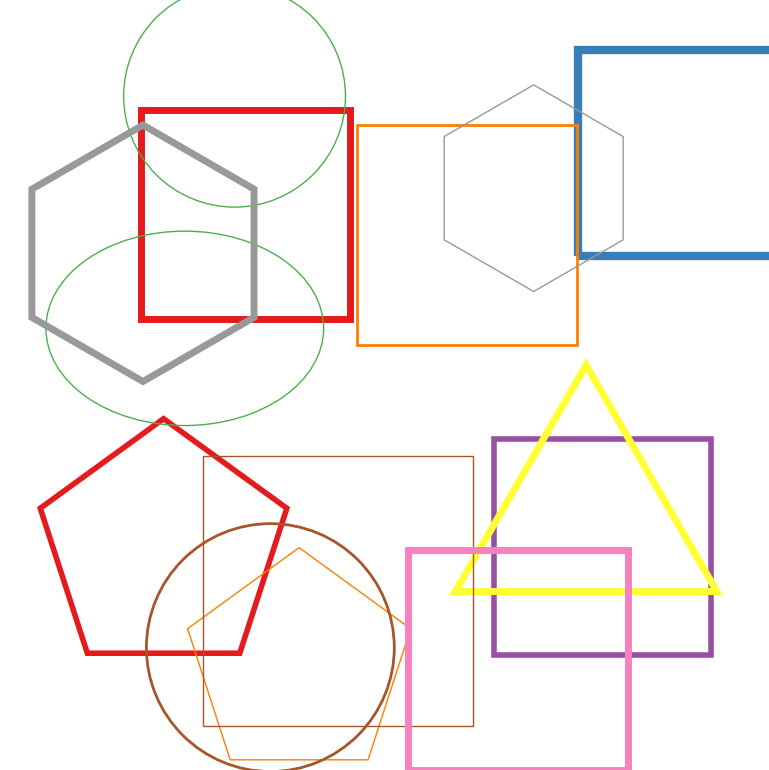[{"shape": "pentagon", "thickness": 2, "radius": 0.84, "center": [0.212, 0.288]}, {"shape": "square", "thickness": 2.5, "radius": 0.68, "center": [0.319, 0.721]}, {"shape": "square", "thickness": 3, "radius": 0.67, "center": [0.885, 0.801]}, {"shape": "circle", "thickness": 0.5, "radius": 0.72, "center": [0.305, 0.875]}, {"shape": "oval", "thickness": 0.5, "radius": 0.9, "center": [0.24, 0.574]}, {"shape": "square", "thickness": 2, "radius": 0.7, "center": [0.782, 0.29]}, {"shape": "pentagon", "thickness": 0.5, "radius": 0.76, "center": [0.388, 0.136]}, {"shape": "square", "thickness": 1, "radius": 0.71, "center": [0.606, 0.695]}, {"shape": "triangle", "thickness": 2.5, "radius": 0.98, "center": [0.761, 0.33]}, {"shape": "circle", "thickness": 1, "radius": 0.8, "center": [0.351, 0.159]}, {"shape": "square", "thickness": 0.5, "radius": 0.88, "center": [0.438, 0.232]}, {"shape": "square", "thickness": 2.5, "radius": 0.71, "center": [0.673, 0.143]}, {"shape": "hexagon", "thickness": 2.5, "radius": 0.83, "center": [0.186, 0.671]}, {"shape": "hexagon", "thickness": 0.5, "radius": 0.67, "center": [0.693, 0.756]}]